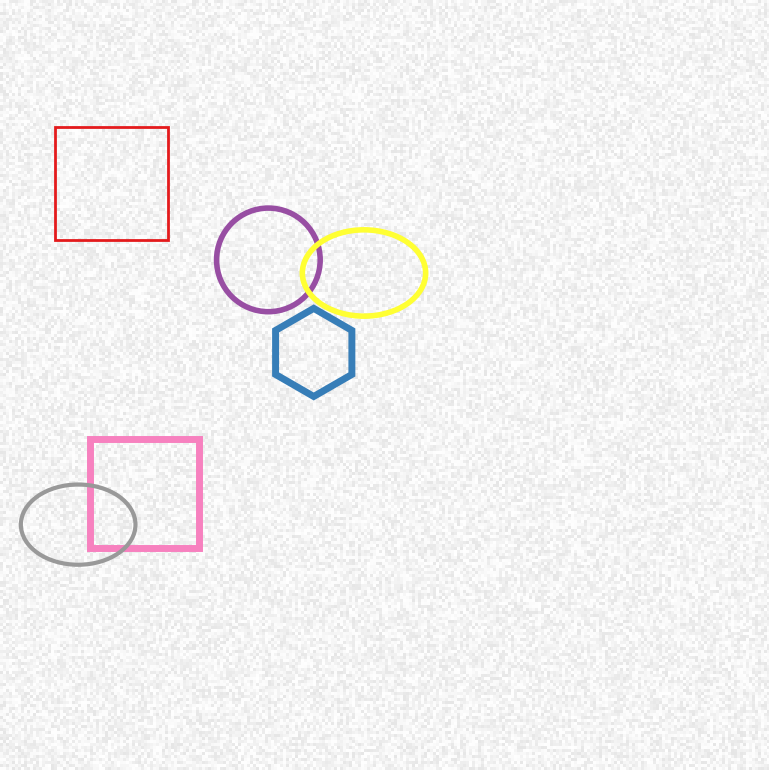[{"shape": "square", "thickness": 1, "radius": 0.37, "center": [0.145, 0.762]}, {"shape": "hexagon", "thickness": 2.5, "radius": 0.29, "center": [0.407, 0.542]}, {"shape": "circle", "thickness": 2, "radius": 0.34, "center": [0.349, 0.662]}, {"shape": "oval", "thickness": 2, "radius": 0.4, "center": [0.473, 0.645]}, {"shape": "square", "thickness": 2.5, "radius": 0.35, "center": [0.188, 0.359]}, {"shape": "oval", "thickness": 1.5, "radius": 0.37, "center": [0.102, 0.319]}]